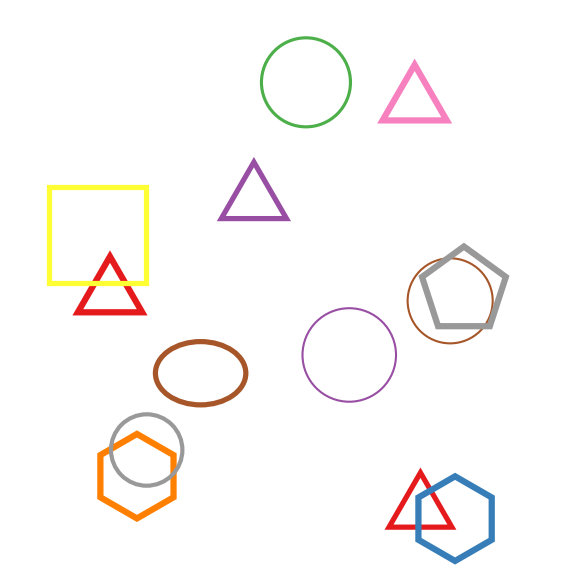[{"shape": "triangle", "thickness": 2.5, "radius": 0.31, "center": [0.728, 0.118]}, {"shape": "triangle", "thickness": 3, "radius": 0.32, "center": [0.19, 0.491]}, {"shape": "hexagon", "thickness": 3, "radius": 0.37, "center": [0.788, 0.101]}, {"shape": "circle", "thickness": 1.5, "radius": 0.39, "center": [0.53, 0.857]}, {"shape": "circle", "thickness": 1, "radius": 0.4, "center": [0.605, 0.384]}, {"shape": "triangle", "thickness": 2.5, "radius": 0.33, "center": [0.44, 0.653]}, {"shape": "hexagon", "thickness": 3, "radius": 0.37, "center": [0.237, 0.175]}, {"shape": "square", "thickness": 2.5, "radius": 0.42, "center": [0.169, 0.592]}, {"shape": "oval", "thickness": 2.5, "radius": 0.39, "center": [0.347, 0.353]}, {"shape": "circle", "thickness": 1, "radius": 0.37, "center": [0.779, 0.478]}, {"shape": "triangle", "thickness": 3, "radius": 0.32, "center": [0.718, 0.823]}, {"shape": "circle", "thickness": 2, "radius": 0.31, "center": [0.254, 0.22]}, {"shape": "pentagon", "thickness": 3, "radius": 0.38, "center": [0.803, 0.496]}]